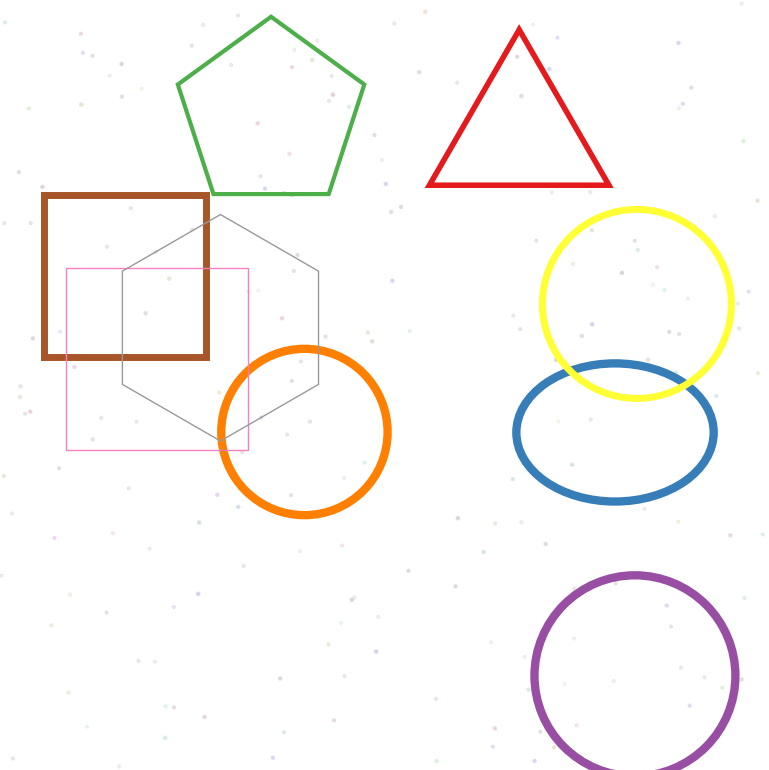[{"shape": "triangle", "thickness": 2, "radius": 0.67, "center": [0.674, 0.827]}, {"shape": "oval", "thickness": 3, "radius": 0.64, "center": [0.799, 0.438]}, {"shape": "pentagon", "thickness": 1.5, "radius": 0.64, "center": [0.352, 0.851]}, {"shape": "circle", "thickness": 3, "radius": 0.65, "center": [0.825, 0.122]}, {"shape": "circle", "thickness": 3, "radius": 0.54, "center": [0.395, 0.439]}, {"shape": "circle", "thickness": 2.5, "radius": 0.61, "center": [0.827, 0.605]}, {"shape": "square", "thickness": 2.5, "radius": 0.53, "center": [0.162, 0.642]}, {"shape": "square", "thickness": 0.5, "radius": 0.59, "center": [0.204, 0.534]}, {"shape": "hexagon", "thickness": 0.5, "radius": 0.74, "center": [0.286, 0.574]}]